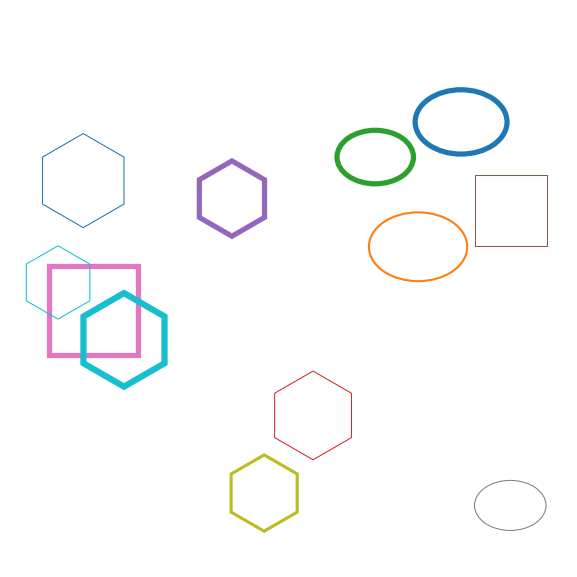[{"shape": "hexagon", "thickness": 0.5, "radius": 0.41, "center": [0.144, 0.686]}, {"shape": "oval", "thickness": 2.5, "radius": 0.4, "center": [0.798, 0.788]}, {"shape": "oval", "thickness": 1, "radius": 0.43, "center": [0.724, 0.572]}, {"shape": "oval", "thickness": 2.5, "radius": 0.33, "center": [0.65, 0.727]}, {"shape": "hexagon", "thickness": 0.5, "radius": 0.38, "center": [0.542, 0.28]}, {"shape": "hexagon", "thickness": 2.5, "radius": 0.33, "center": [0.402, 0.655]}, {"shape": "square", "thickness": 0.5, "radius": 0.31, "center": [0.884, 0.634]}, {"shape": "square", "thickness": 2.5, "radius": 0.39, "center": [0.162, 0.461]}, {"shape": "oval", "thickness": 0.5, "radius": 0.31, "center": [0.884, 0.124]}, {"shape": "hexagon", "thickness": 1.5, "radius": 0.33, "center": [0.457, 0.145]}, {"shape": "hexagon", "thickness": 0.5, "radius": 0.32, "center": [0.1, 0.51]}, {"shape": "hexagon", "thickness": 3, "radius": 0.41, "center": [0.215, 0.411]}]